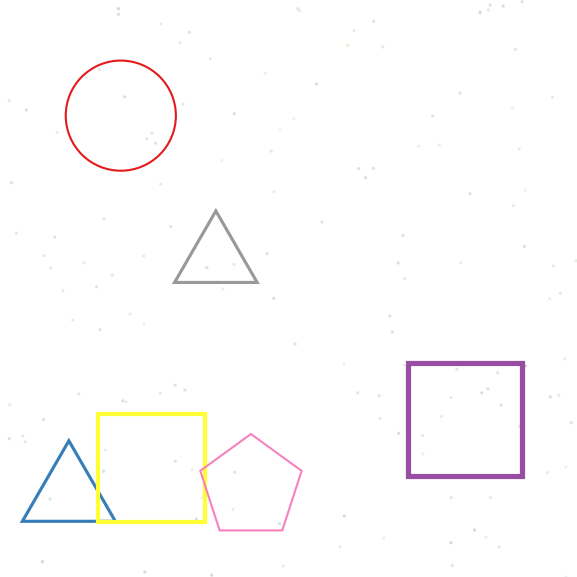[{"shape": "circle", "thickness": 1, "radius": 0.48, "center": [0.209, 0.799]}, {"shape": "triangle", "thickness": 1.5, "radius": 0.46, "center": [0.119, 0.143]}, {"shape": "square", "thickness": 2.5, "radius": 0.49, "center": [0.805, 0.273]}, {"shape": "square", "thickness": 2, "radius": 0.46, "center": [0.262, 0.189]}, {"shape": "pentagon", "thickness": 1, "radius": 0.46, "center": [0.435, 0.155]}, {"shape": "triangle", "thickness": 1.5, "radius": 0.41, "center": [0.374, 0.551]}]